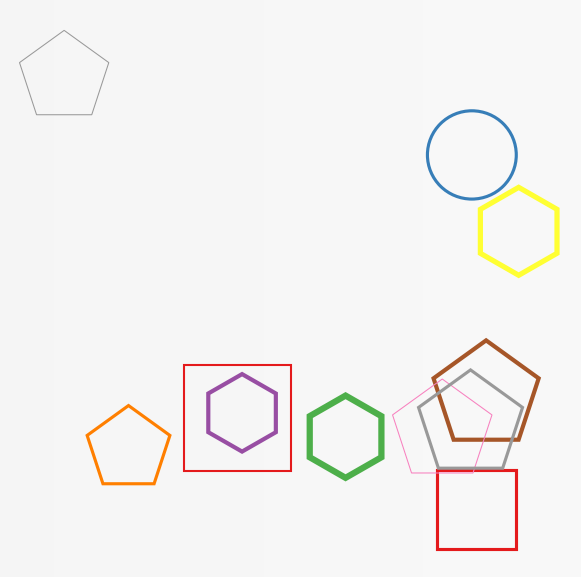[{"shape": "square", "thickness": 1, "radius": 0.46, "center": [0.408, 0.276]}, {"shape": "square", "thickness": 1.5, "radius": 0.34, "center": [0.819, 0.117]}, {"shape": "circle", "thickness": 1.5, "radius": 0.38, "center": [0.812, 0.731]}, {"shape": "hexagon", "thickness": 3, "radius": 0.36, "center": [0.595, 0.243]}, {"shape": "hexagon", "thickness": 2, "radius": 0.34, "center": [0.416, 0.284]}, {"shape": "pentagon", "thickness": 1.5, "radius": 0.37, "center": [0.221, 0.222]}, {"shape": "hexagon", "thickness": 2.5, "radius": 0.38, "center": [0.892, 0.599]}, {"shape": "pentagon", "thickness": 2, "radius": 0.48, "center": [0.836, 0.315]}, {"shape": "pentagon", "thickness": 0.5, "radius": 0.45, "center": [0.761, 0.253]}, {"shape": "pentagon", "thickness": 0.5, "radius": 0.4, "center": [0.11, 0.866]}, {"shape": "pentagon", "thickness": 1.5, "radius": 0.47, "center": [0.81, 0.265]}]